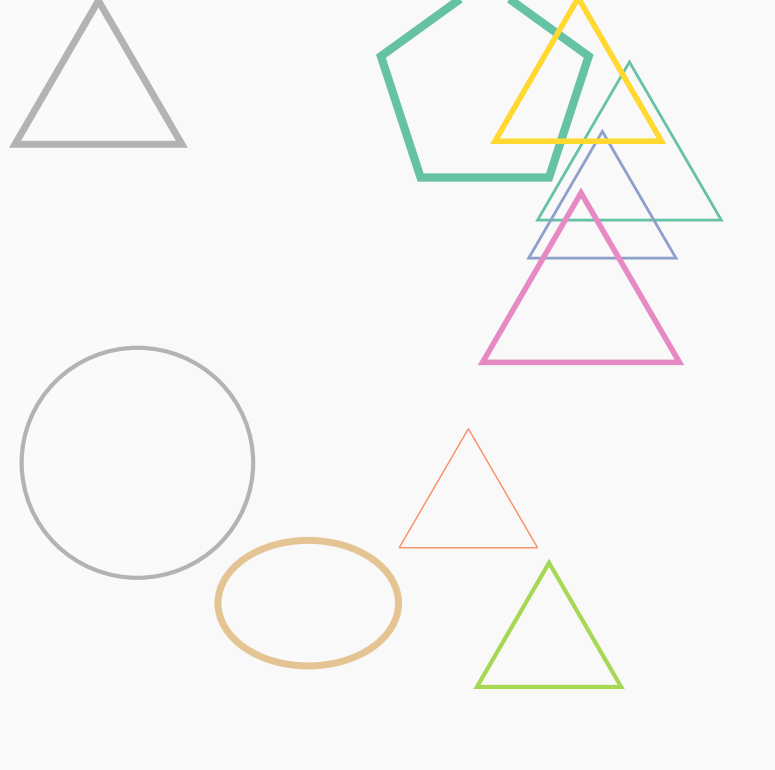[{"shape": "triangle", "thickness": 1, "radius": 0.68, "center": [0.812, 0.783]}, {"shape": "pentagon", "thickness": 3, "radius": 0.7, "center": [0.626, 0.883]}, {"shape": "triangle", "thickness": 0.5, "radius": 0.52, "center": [0.604, 0.34]}, {"shape": "triangle", "thickness": 1, "radius": 0.55, "center": [0.777, 0.72]}, {"shape": "triangle", "thickness": 2, "radius": 0.73, "center": [0.75, 0.603]}, {"shape": "triangle", "thickness": 1.5, "radius": 0.54, "center": [0.708, 0.162]}, {"shape": "triangle", "thickness": 2, "radius": 0.62, "center": [0.746, 0.879]}, {"shape": "oval", "thickness": 2.5, "radius": 0.58, "center": [0.398, 0.217]}, {"shape": "triangle", "thickness": 2.5, "radius": 0.62, "center": [0.127, 0.875]}, {"shape": "circle", "thickness": 1.5, "radius": 0.75, "center": [0.177, 0.399]}]